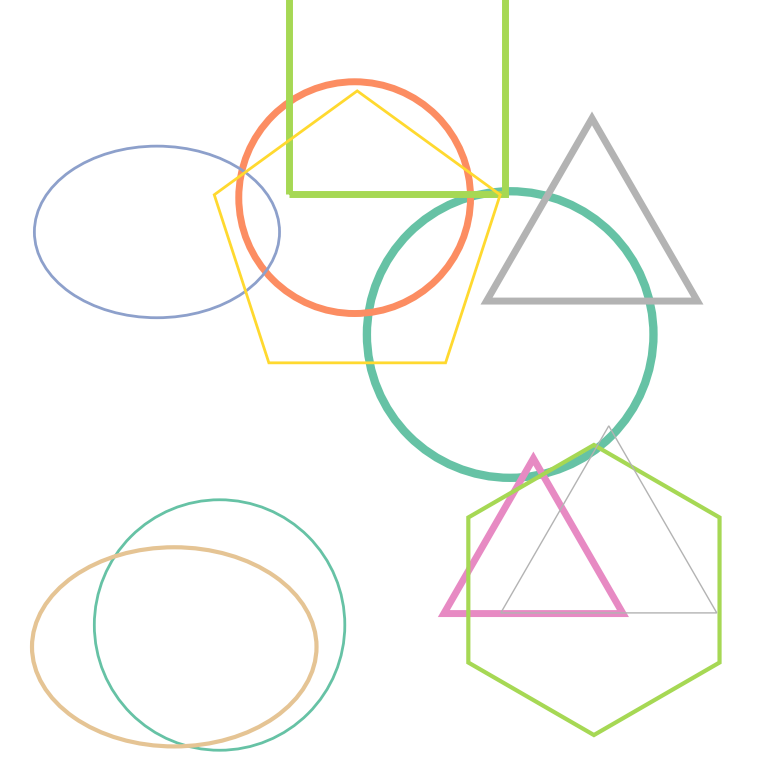[{"shape": "circle", "thickness": 3, "radius": 0.93, "center": [0.663, 0.566]}, {"shape": "circle", "thickness": 1, "radius": 0.81, "center": [0.285, 0.188]}, {"shape": "circle", "thickness": 2.5, "radius": 0.75, "center": [0.461, 0.743]}, {"shape": "oval", "thickness": 1, "radius": 0.8, "center": [0.204, 0.699]}, {"shape": "triangle", "thickness": 2.5, "radius": 0.67, "center": [0.693, 0.27]}, {"shape": "square", "thickness": 2.5, "radius": 0.7, "center": [0.516, 0.889]}, {"shape": "hexagon", "thickness": 1.5, "radius": 0.94, "center": [0.771, 0.234]}, {"shape": "pentagon", "thickness": 1, "radius": 0.98, "center": [0.464, 0.687]}, {"shape": "oval", "thickness": 1.5, "radius": 0.92, "center": [0.226, 0.16]}, {"shape": "triangle", "thickness": 2.5, "radius": 0.79, "center": [0.769, 0.688]}, {"shape": "triangle", "thickness": 0.5, "radius": 0.81, "center": [0.791, 0.285]}]